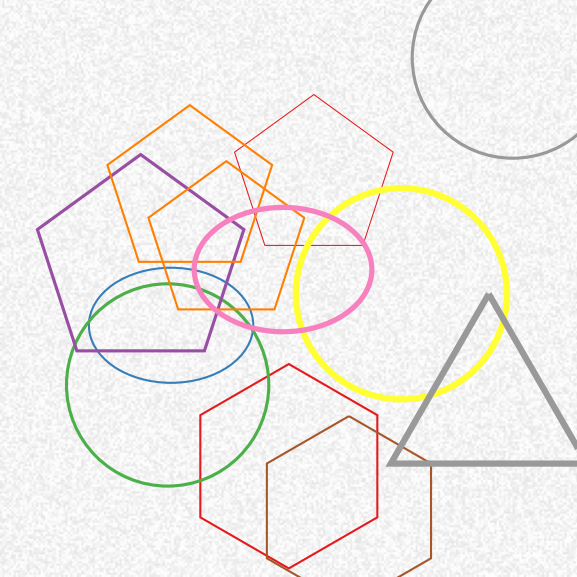[{"shape": "hexagon", "thickness": 1, "radius": 0.88, "center": [0.5, 0.192]}, {"shape": "pentagon", "thickness": 0.5, "radius": 0.72, "center": [0.543, 0.691]}, {"shape": "oval", "thickness": 1, "radius": 0.71, "center": [0.296, 0.436]}, {"shape": "circle", "thickness": 1.5, "radius": 0.88, "center": [0.29, 0.333]}, {"shape": "pentagon", "thickness": 1.5, "radius": 0.94, "center": [0.244, 0.544]}, {"shape": "pentagon", "thickness": 1, "radius": 0.71, "center": [0.392, 0.578]}, {"shape": "pentagon", "thickness": 1, "radius": 0.75, "center": [0.329, 0.667]}, {"shape": "circle", "thickness": 3, "radius": 0.91, "center": [0.695, 0.49]}, {"shape": "hexagon", "thickness": 1, "radius": 0.82, "center": [0.604, 0.114]}, {"shape": "oval", "thickness": 2.5, "radius": 0.77, "center": [0.49, 0.532]}, {"shape": "circle", "thickness": 1.5, "radius": 0.87, "center": [0.888, 0.899]}, {"shape": "triangle", "thickness": 3, "radius": 0.98, "center": [0.846, 0.294]}]